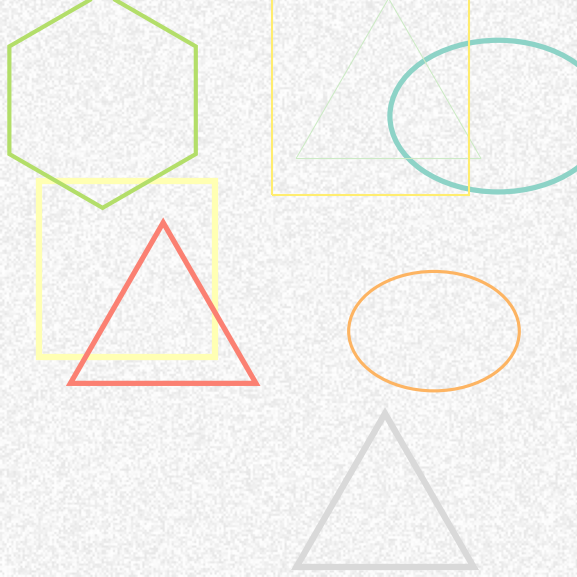[{"shape": "oval", "thickness": 2.5, "radius": 0.94, "center": [0.863, 0.798]}, {"shape": "square", "thickness": 3, "radius": 0.76, "center": [0.22, 0.534]}, {"shape": "triangle", "thickness": 2.5, "radius": 0.93, "center": [0.283, 0.428]}, {"shape": "oval", "thickness": 1.5, "radius": 0.74, "center": [0.752, 0.426]}, {"shape": "hexagon", "thickness": 2, "radius": 0.93, "center": [0.178, 0.826]}, {"shape": "triangle", "thickness": 3, "radius": 0.89, "center": [0.667, 0.106]}, {"shape": "triangle", "thickness": 0.5, "radius": 0.92, "center": [0.673, 0.817]}, {"shape": "square", "thickness": 1, "radius": 0.85, "center": [0.642, 0.832]}]